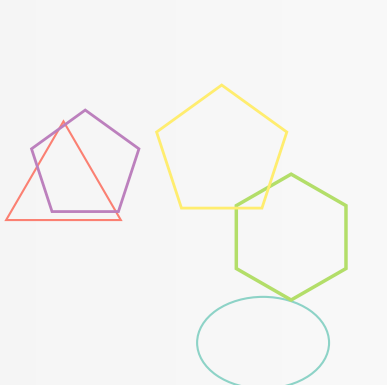[{"shape": "oval", "thickness": 1.5, "radius": 0.85, "center": [0.679, 0.11]}, {"shape": "triangle", "thickness": 1.5, "radius": 0.85, "center": [0.164, 0.514]}, {"shape": "hexagon", "thickness": 2.5, "radius": 0.82, "center": [0.751, 0.384]}, {"shape": "pentagon", "thickness": 2, "radius": 0.73, "center": [0.22, 0.568]}, {"shape": "pentagon", "thickness": 2, "radius": 0.88, "center": [0.572, 0.602]}]